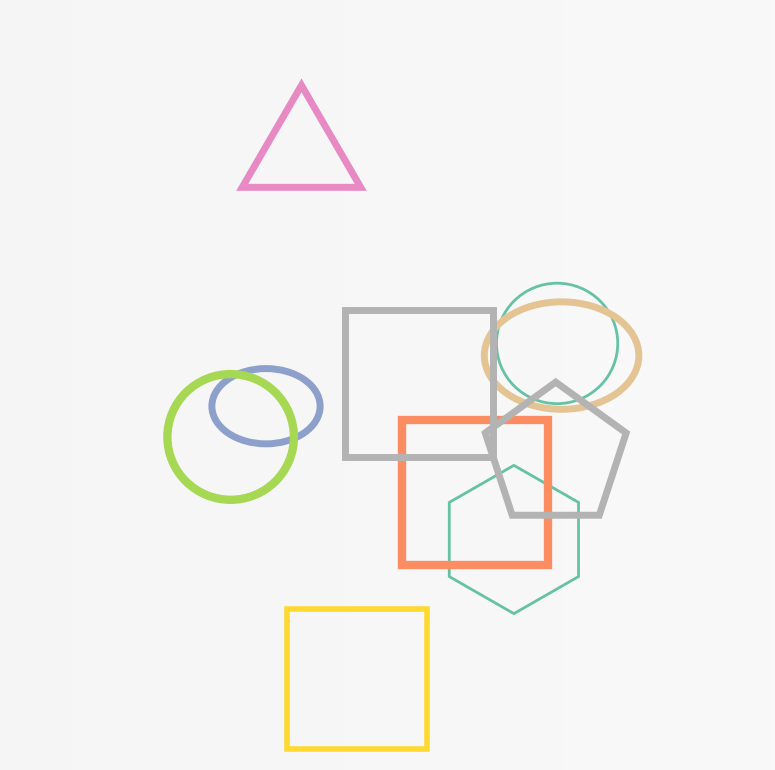[{"shape": "hexagon", "thickness": 1, "radius": 0.48, "center": [0.663, 0.299]}, {"shape": "circle", "thickness": 1, "radius": 0.39, "center": [0.719, 0.554]}, {"shape": "square", "thickness": 3, "radius": 0.47, "center": [0.612, 0.36]}, {"shape": "oval", "thickness": 2.5, "radius": 0.35, "center": [0.343, 0.472]}, {"shape": "triangle", "thickness": 2.5, "radius": 0.44, "center": [0.389, 0.801]}, {"shape": "circle", "thickness": 3, "radius": 0.41, "center": [0.298, 0.433]}, {"shape": "square", "thickness": 2, "radius": 0.45, "center": [0.461, 0.118]}, {"shape": "oval", "thickness": 2.5, "radius": 0.5, "center": [0.725, 0.538]}, {"shape": "pentagon", "thickness": 2.5, "radius": 0.48, "center": [0.717, 0.408]}, {"shape": "square", "thickness": 2.5, "radius": 0.48, "center": [0.541, 0.502]}]